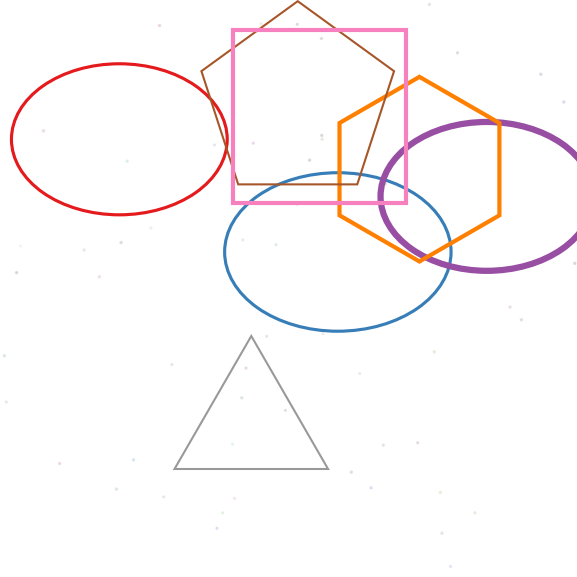[{"shape": "oval", "thickness": 1.5, "radius": 0.93, "center": [0.207, 0.758]}, {"shape": "oval", "thickness": 1.5, "radius": 0.98, "center": [0.585, 0.563]}, {"shape": "oval", "thickness": 3, "radius": 0.92, "center": [0.843, 0.659]}, {"shape": "hexagon", "thickness": 2, "radius": 0.8, "center": [0.726, 0.706]}, {"shape": "pentagon", "thickness": 1, "radius": 0.88, "center": [0.516, 0.822]}, {"shape": "square", "thickness": 2, "radius": 0.75, "center": [0.553, 0.798]}, {"shape": "triangle", "thickness": 1, "radius": 0.77, "center": [0.435, 0.264]}]